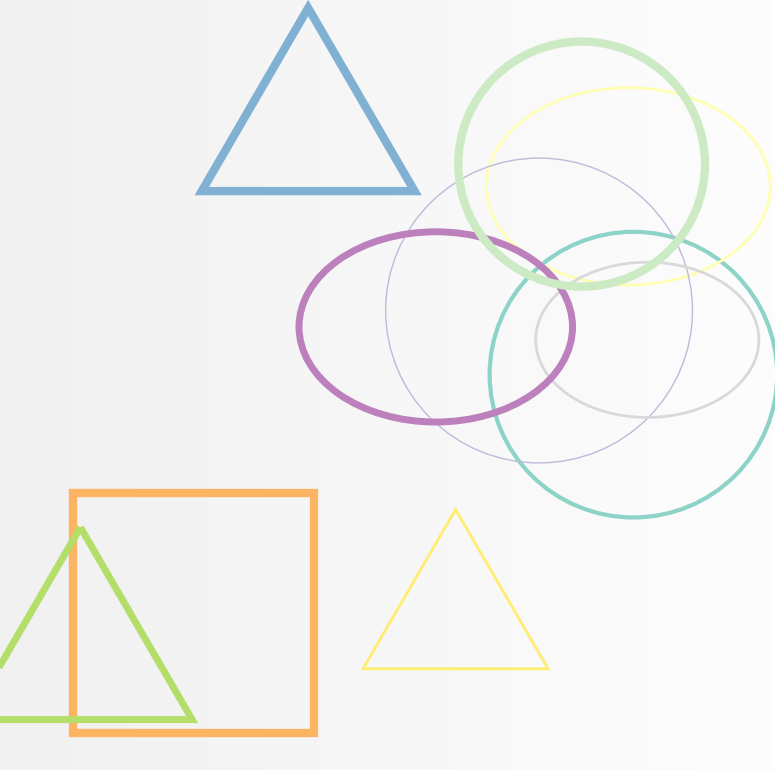[{"shape": "circle", "thickness": 1.5, "radius": 0.93, "center": [0.817, 0.513]}, {"shape": "oval", "thickness": 1, "radius": 0.92, "center": [0.811, 0.758]}, {"shape": "circle", "thickness": 0.5, "radius": 0.99, "center": [0.696, 0.597]}, {"shape": "triangle", "thickness": 3, "radius": 0.79, "center": [0.398, 0.831]}, {"shape": "square", "thickness": 3, "radius": 0.78, "center": [0.249, 0.204]}, {"shape": "triangle", "thickness": 2.5, "radius": 0.83, "center": [0.104, 0.149]}, {"shape": "oval", "thickness": 1, "radius": 0.72, "center": [0.835, 0.559]}, {"shape": "oval", "thickness": 2.5, "radius": 0.88, "center": [0.562, 0.575]}, {"shape": "circle", "thickness": 3, "radius": 0.8, "center": [0.75, 0.787]}, {"shape": "triangle", "thickness": 1, "radius": 0.69, "center": [0.588, 0.2]}]